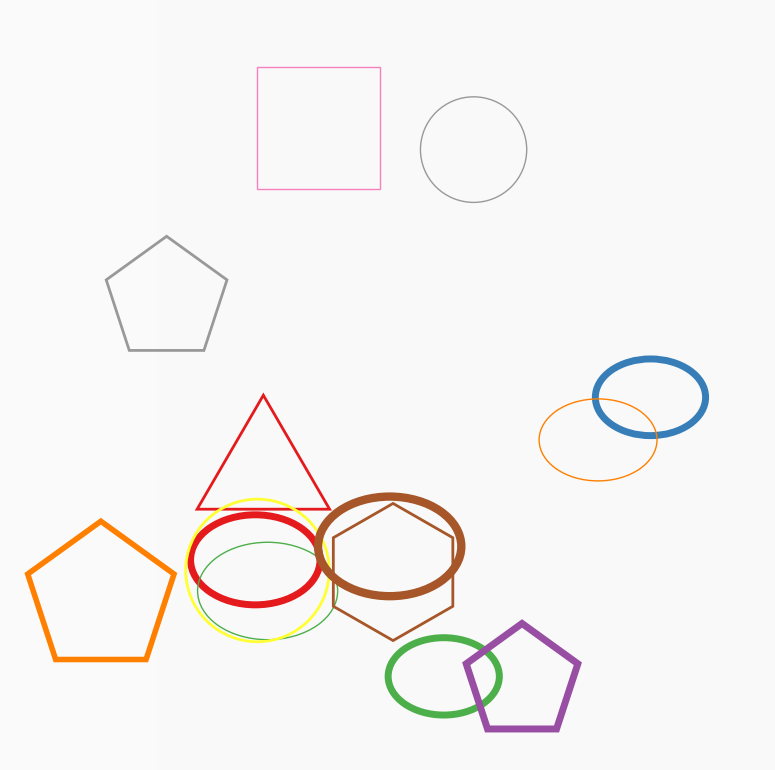[{"shape": "oval", "thickness": 2.5, "radius": 0.42, "center": [0.329, 0.273]}, {"shape": "triangle", "thickness": 1, "radius": 0.49, "center": [0.34, 0.388]}, {"shape": "oval", "thickness": 2.5, "radius": 0.36, "center": [0.839, 0.484]}, {"shape": "oval", "thickness": 2.5, "radius": 0.36, "center": [0.573, 0.122]}, {"shape": "oval", "thickness": 0.5, "radius": 0.45, "center": [0.345, 0.232]}, {"shape": "pentagon", "thickness": 2.5, "radius": 0.38, "center": [0.674, 0.115]}, {"shape": "pentagon", "thickness": 2, "radius": 0.5, "center": [0.13, 0.224]}, {"shape": "oval", "thickness": 0.5, "radius": 0.38, "center": [0.772, 0.429]}, {"shape": "circle", "thickness": 1, "radius": 0.46, "center": [0.332, 0.259]}, {"shape": "oval", "thickness": 3, "radius": 0.46, "center": [0.503, 0.29]}, {"shape": "hexagon", "thickness": 1, "radius": 0.45, "center": [0.507, 0.257]}, {"shape": "square", "thickness": 0.5, "radius": 0.4, "center": [0.411, 0.833]}, {"shape": "circle", "thickness": 0.5, "radius": 0.34, "center": [0.611, 0.806]}, {"shape": "pentagon", "thickness": 1, "radius": 0.41, "center": [0.215, 0.611]}]